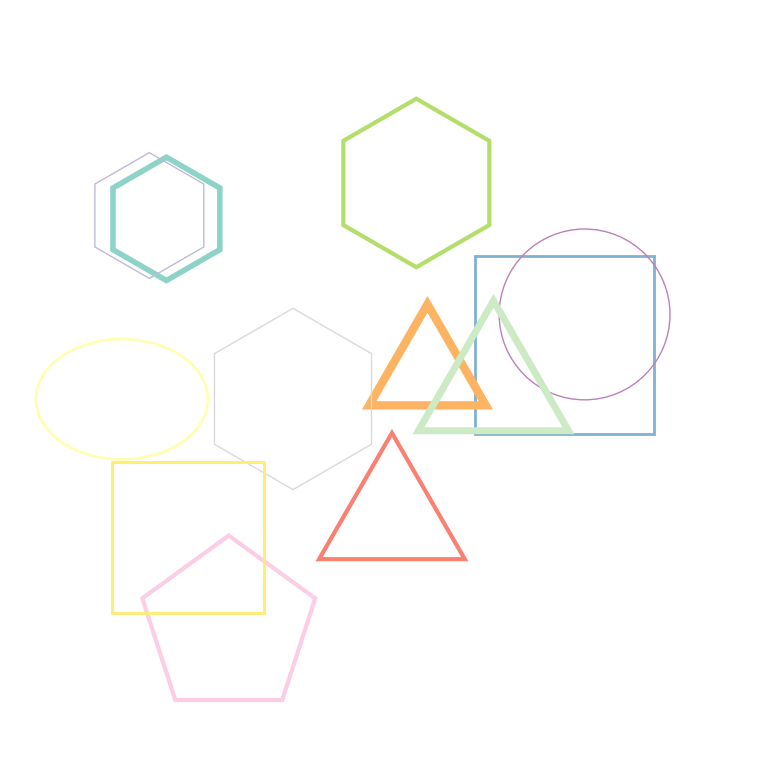[{"shape": "hexagon", "thickness": 2, "radius": 0.4, "center": [0.216, 0.716]}, {"shape": "oval", "thickness": 1, "radius": 0.56, "center": [0.158, 0.482]}, {"shape": "hexagon", "thickness": 0.5, "radius": 0.41, "center": [0.194, 0.72]}, {"shape": "triangle", "thickness": 1.5, "radius": 0.55, "center": [0.509, 0.328]}, {"shape": "square", "thickness": 1, "radius": 0.58, "center": [0.733, 0.552]}, {"shape": "triangle", "thickness": 3, "radius": 0.44, "center": [0.555, 0.517]}, {"shape": "hexagon", "thickness": 1.5, "radius": 0.55, "center": [0.541, 0.762]}, {"shape": "pentagon", "thickness": 1.5, "radius": 0.59, "center": [0.297, 0.186]}, {"shape": "hexagon", "thickness": 0.5, "radius": 0.59, "center": [0.381, 0.482]}, {"shape": "circle", "thickness": 0.5, "radius": 0.55, "center": [0.759, 0.592]}, {"shape": "triangle", "thickness": 2.5, "radius": 0.56, "center": [0.641, 0.497]}, {"shape": "square", "thickness": 1, "radius": 0.49, "center": [0.244, 0.302]}]